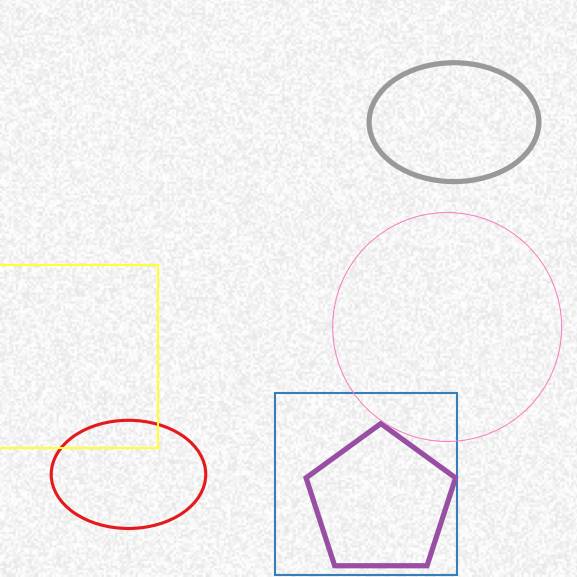[{"shape": "oval", "thickness": 1.5, "radius": 0.67, "center": [0.222, 0.178]}, {"shape": "square", "thickness": 1, "radius": 0.79, "center": [0.634, 0.161]}, {"shape": "pentagon", "thickness": 2.5, "radius": 0.68, "center": [0.659, 0.13]}, {"shape": "square", "thickness": 1, "radius": 0.79, "center": [0.115, 0.382]}, {"shape": "circle", "thickness": 0.5, "radius": 0.99, "center": [0.774, 0.433]}, {"shape": "oval", "thickness": 2.5, "radius": 0.74, "center": [0.786, 0.788]}]